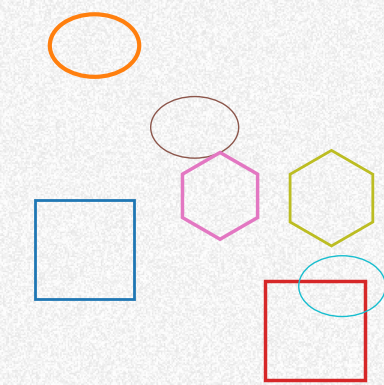[{"shape": "square", "thickness": 2, "radius": 0.64, "center": [0.22, 0.351]}, {"shape": "oval", "thickness": 3, "radius": 0.58, "center": [0.245, 0.882]}, {"shape": "square", "thickness": 2.5, "radius": 0.65, "center": [0.819, 0.142]}, {"shape": "oval", "thickness": 1, "radius": 0.57, "center": [0.506, 0.669]}, {"shape": "hexagon", "thickness": 2.5, "radius": 0.56, "center": [0.572, 0.491]}, {"shape": "hexagon", "thickness": 2, "radius": 0.62, "center": [0.861, 0.485]}, {"shape": "oval", "thickness": 1, "radius": 0.56, "center": [0.889, 0.257]}]